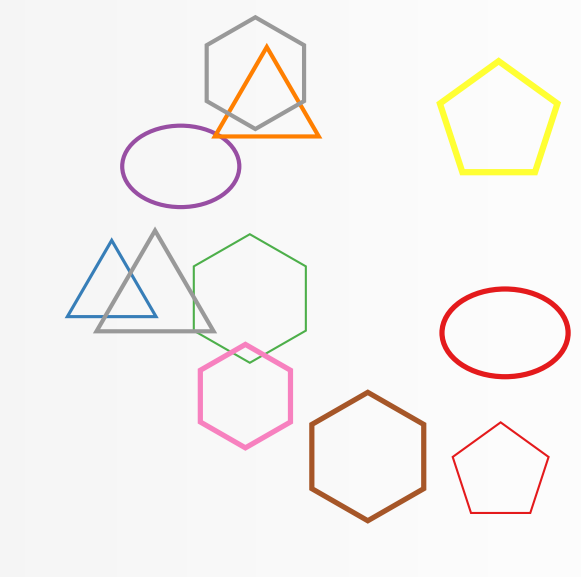[{"shape": "oval", "thickness": 2.5, "radius": 0.54, "center": [0.869, 0.423]}, {"shape": "pentagon", "thickness": 1, "radius": 0.43, "center": [0.861, 0.181]}, {"shape": "triangle", "thickness": 1.5, "radius": 0.44, "center": [0.192, 0.495]}, {"shape": "hexagon", "thickness": 1, "radius": 0.56, "center": [0.43, 0.482]}, {"shape": "oval", "thickness": 2, "radius": 0.5, "center": [0.311, 0.711]}, {"shape": "triangle", "thickness": 2, "radius": 0.52, "center": [0.459, 0.814]}, {"shape": "pentagon", "thickness": 3, "radius": 0.53, "center": [0.858, 0.787]}, {"shape": "hexagon", "thickness": 2.5, "radius": 0.56, "center": [0.633, 0.209]}, {"shape": "hexagon", "thickness": 2.5, "radius": 0.45, "center": [0.422, 0.313]}, {"shape": "hexagon", "thickness": 2, "radius": 0.48, "center": [0.439, 0.872]}, {"shape": "triangle", "thickness": 2, "radius": 0.58, "center": [0.267, 0.484]}]